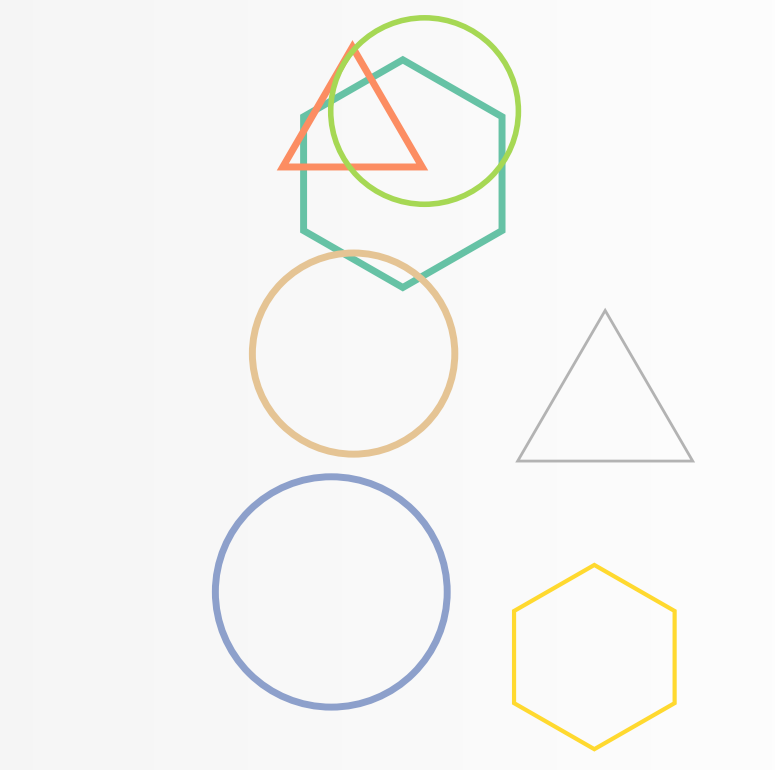[{"shape": "hexagon", "thickness": 2.5, "radius": 0.74, "center": [0.52, 0.774]}, {"shape": "triangle", "thickness": 2.5, "radius": 0.52, "center": [0.455, 0.835]}, {"shape": "circle", "thickness": 2.5, "radius": 0.75, "center": [0.427, 0.231]}, {"shape": "circle", "thickness": 2, "radius": 0.61, "center": [0.548, 0.856]}, {"shape": "hexagon", "thickness": 1.5, "radius": 0.6, "center": [0.767, 0.147]}, {"shape": "circle", "thickness": 2.5, "radius": 0.65, "center": [0.456, 0.541]}, {"shape": "triangle", "thickness": 1, "radius": 0.65, "center": [0.781, 0.466]}]